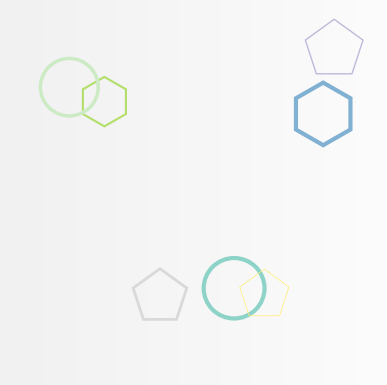[{"shape": "circle", "thickness": 3, "radius": 0.39, "center": [0.604, 0.251]}, {"shape": "pentagon", "thickness": 1, "radius": 0.39, "center": [0.862, 0.872]}, {"shape": "hexagon", "thickness": 3, "radius": 0.41, "center": [0.834, 0.704]}, {"shape": "hexagon", "thickness": 1.5, "radius": 0.32, "center": [0.269, 0.736]}, {"shape": "pentagon", "thickness": 2, "radius": 0.36, "center": [0.413, 0.229]}, {"shape": "circle", "thickness": 2.5, "radius": 0.37, "center": [0.179, 0.774]}, {"shape": "pentagon", "thickness": 0.5, "radius": 0.33, "center": [0.682, 0.234]}]